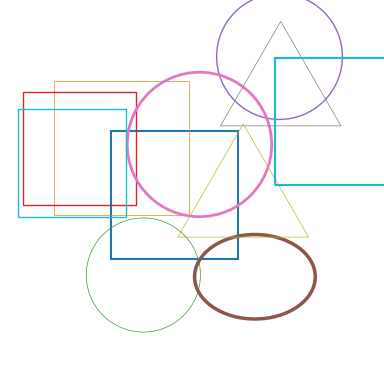[{"shape": "square", "thickness": 1.5, "radius": 0.83, "center": [0.453, 0.493]}, {"shape": "square", "thickness": 0.5, "radius": 0.88, "center": [0.315, 0.615]}, {"shape": "circle", "thickness": 0.5, "radius": 0.74, "center": [0.372, 0.286]}, {"shape": "square", "thickness": 1, "radius": 0.73, "center": [0.208, 0.615]}, {"shape": "circle", "thickness": 1, "radius": 0.82, "center": [0.726, 0.853]}, {"shape": "oval", "thickness": 2.5, "radius": 0.78, "center": [0.662, 0.281]}, {"shape": "circle", "thickness": 2, "radius": 0.94, "center": [0.518, 0.625]}, {"shape": "triangle", "thickness": 0.5, "radius": 0.9, "center": [0.729, 0.763]}, {"shape": "triangle", "thickness": 0.5, "radius": 0.98, "center": [0.632, 0.482]}, {"shape": "square", "thickness": 1.5, "radius": 0.83, "center": [0.881, 0.684]}, {"shape": "square", "thickness": 1, "radius": 0.7, "center": [0.187, 0.577]}]